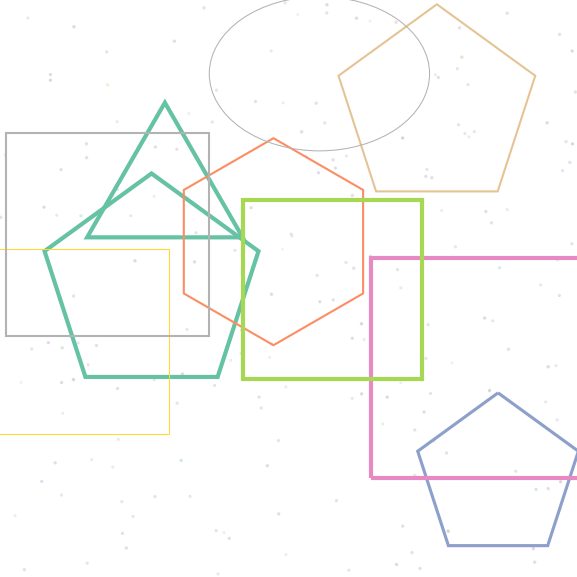[{"shape": "pentagon", "thickness": 2, "radius": 0.97, "center": [0.262, 0.504]}, {"shape": "triangle", "thickness": 2, "radius": 0.78, "center": [0.286, 0.666]}, {"shape": "hexagon", "thickness": 1, "radius": 0.9, "center": [0.474, 0.581]}, {"shape": "pentagon", "thickness": 1.5, "radius": 0.73, "center": [0.862, 0.173]}, {"shape": "square", "thickness": 2, "radius": 0.95, "center": [0.833, 0.362]}, {"shape": "square", "thickness": 2, "radius": 0.77, "center": [0.576, 0.498]}, {"shape": "square", "thickness": 0.5, "radius": 0.8, "center": [0.132, 0.408]}, {"shape": "pentagon", "thickness": 1, "radius": 0.9, "center": [0.757, 0.813]}, {"shape": "oval", "thickness": 0.5, "radius": 0.95, "center": [0.553, 0.871]}, {"shape": "square", "thickness": 1, "radius": 0.88, "center": [0.187, 0.594]}]